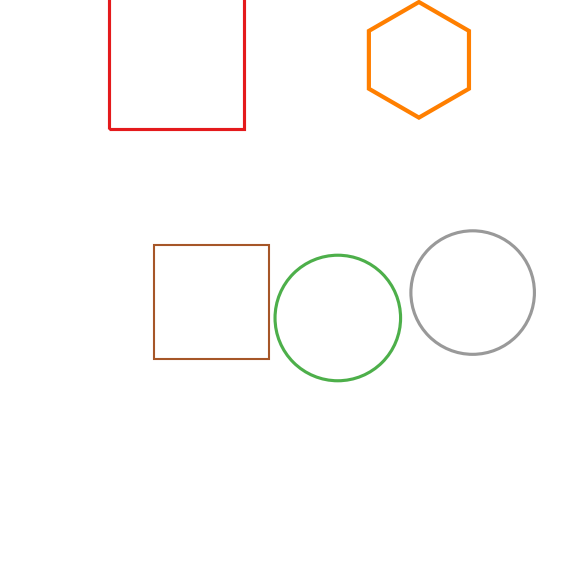[{"shape": "square", "thickness": 1.5, "radius": 0.59, "center": [0.306, 0.894]}, {"shape": "circle", "thickness": 1.5, "radius": 0.54, "center": [0.585, 0.448]}, {"shape": "hexagon", "thickness": 2, "radius": 0.5, "center": [0.725, 0.896]}, {"shape": "square", "thickness": 1, "radius": 0.49, "center": [0.366, 0.476]}, {"shape": "circle", "thickness": 1.5, "radius": 0.53, "center": [0.818, 0.493]}]